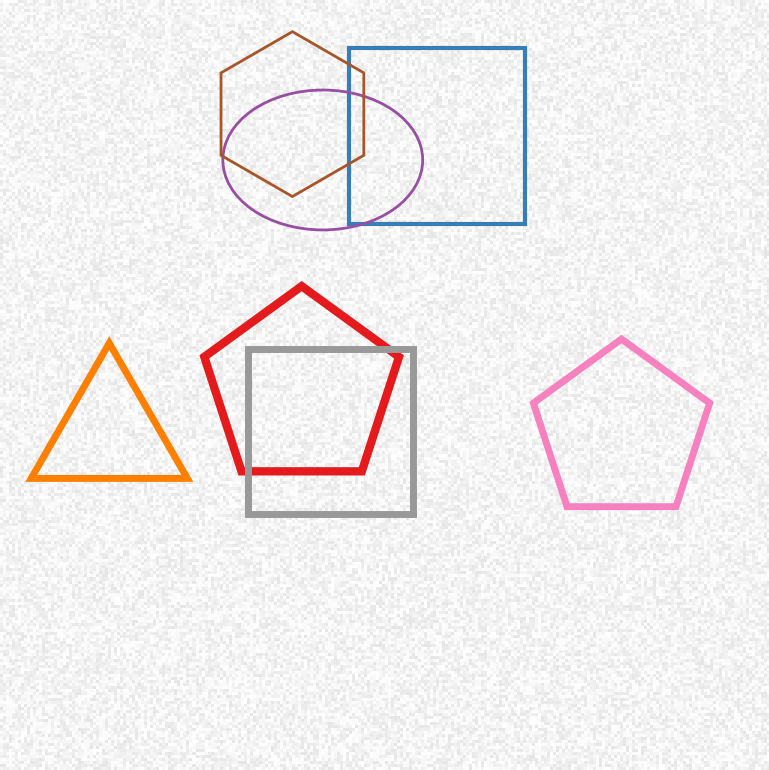[{"shape": "pentagon", "thickness": 3, "radius": 0.66, "center": [0.392, 0.495]}, {"shape": "square", "thickness": 1.5, "radius": 0.57, "center": [0.567, 0.823]}, {"shape": "oval", "thickness": 1, "radius": 0.65, "center": [0.419, 0.792]}, {"shape": "triangle", "thickness": 2.5, "radius": 0.59, "center": [0.142, 0.437]}, {"shape": "hexagon", "thickness": 1, "radius": 0.54, "center": [0.38, 0.852]}, {"shape": "pentagon", "thickness": 2.5, "radius": 0.6, "center": [0.807, 0.439]}, {"shape": "square", "thickness": 2.5, "radius": 0.53, "center": [0.429, 0.44]}]